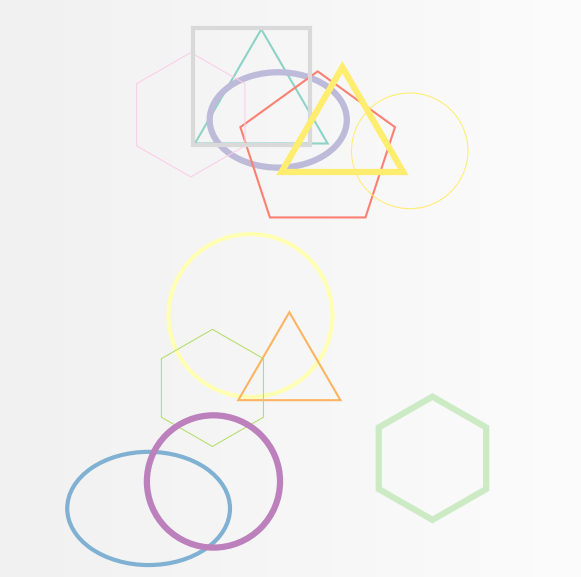[{"shape": "triangle", "thickness": 1, "radius": 0.66, "center": [0.449, 0.817]}, {"shape": "circle", "thickness": 2, "radius": 0.71, "center": [0.431, 0.453]}, {"shape": "oval", "thickness": 3, "radius": 0.59, "center": [0.479, 0.791]}, {"shape": "pentagon", "thickness": 1, "radius": 0.7, "center": [0.547, 0.736]}, {"shape": "oval", "thickness": 2, "radius": 0.7, "center": [0.256, 0.119]}, {"shape": "triangle", "thickness": 1, "radius": 0.51, "center": [0.498, 0.357]}, {"shape": "hexagon", "thickness": 0.5, "radius": 0.51, "center": [0.365, 0.327]}, {"shape": "hexagon", "thickness": 0.5, "radius": 0.54, "center": [0.328, 0.8]}, {"shape": "square", "thickness": 2, "radius": 0.5, "center": [0.432, 0.849]}, {"shape": "circle", "thickness": 3, "radius": 0.57, "center": [0.367, 0.165]}, {"shape": "hexagon", "thickness": 3, "radius": 0.53, "center": [0.744, 0.206]}, {"shape": "triangle", "thickness": 3, "radius": 0.6, "center": [0.589, 0.762]}, {"shape": "circle", "thickness": 0.5, "radius": 0.5, "center": [0.705, 0.738]}]